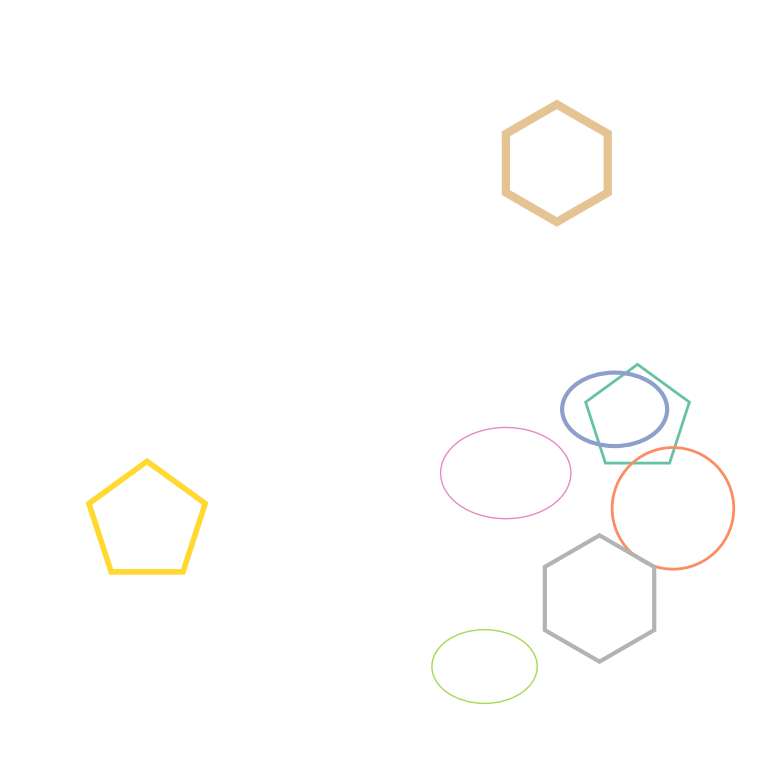[{"shape": "pentagon", "thickness": 1, "radius": 0.35, "center": [0.828, 0.456]}, {"shape": "circle", "thickness": 1, "radius": 0.39, "center": [0.874, 0.34]}, {"shape": "oval", "thickness": 1.5, "radius": 0.34, "center": [0.798, 0.468]}, {"shape": "oval", "thickness": 0.5, "radius": 0.42, "center": [0.657, 0.386]}, {"shape": "oval", "thickness": 0.5, "radius": 0.34, "center": [0.629, 0.134]}, {"shape": "pentagon", "thickness": 2, "radius": 0.4, "center": [0.191, 0.322]}, {"shape": "hexagon", "thickness": 3, "radius": 0.38, "center": [0.723, 0.788]}, {"shape": "hexagon", "thickness": 1.5, "radius": 0.41, "center": [0.779, 0.223]}]